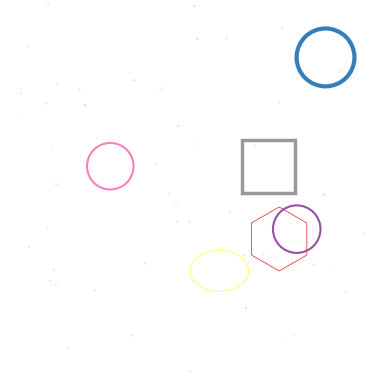[{"shape": "hexagon", "thickness": 0.5, "radius": 0.42, "center": [0.725, 0.379]}, {"shape": "circle", "thickness": 3, "radius": 0.38, "center": [0.846, 0.851]}, {"shape": "circle", "thickness": 1.5, "radius": 0.31, "center": [0.771, 0.405]}, {"shape": "oval", "thickness": 0.5, "radius": 0.38, "center": [0.57, 0.296]}, {"shape": "circle", "thickness": 1.5, "radius": 0.3, "center": [0.286, 0.568]}, {"shape": "square", "thickness": 2.5, "radius": 0.35, "center": [0.697, 0.568]}]